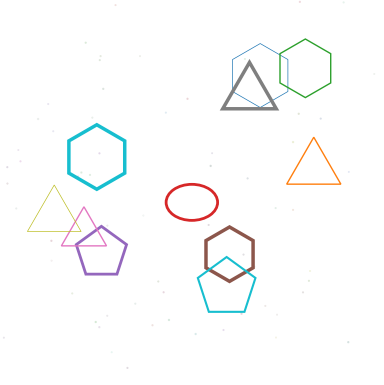[{"shape": "hexagon", "thickness": 0.5, "radius": 0.42, "center": [0.676, 0.804]}, {"shape": "triangle", "thickness": 1, "radius": 0.41, "center": [0.815, 0.562]}, {"shape": "hexagon", "thickness": 1, "radius": 0.38, "center": [0.793, 0.823]}, {"shape": "oval", "thickness": 2, "radius": 0.33, "center": [0.498, 0.474]}, {"shape": "pentagon", "thickness": 2, "radius": 0.34, "center": [0.263, 0.343]}, {"shape": "hexagon", "thickness": 2.5, "radius": 0.35, "center": [0.596, 0.34]}, {"shape": "triangle", "thickness": 1, "radius": 0.34, "center": [0.218, 0.395]}, {"shape": "triangle", "thickness": 2.5, "radius": 0.4, "center": [0.648, 0.758]}, {"shape": "triangle", "thickness": 0.5, "radius": 0.4, "center": [0.141, 0.439]}, {"shape": "hexagon", "thickness": 2.5, "radius": 0.42, "center": [0.251, 0.592]}, {"shape": "pentagon", "thickness": 1.5, "radius": 0.39, "center": [0.589, 0.254]}]